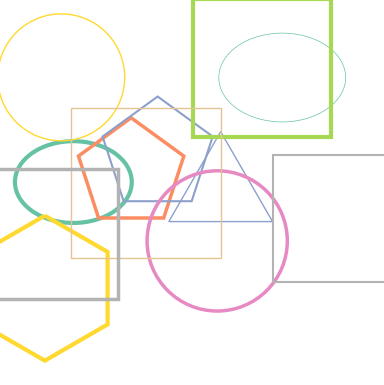[{"shape": "oval", "thickness": 0.5, "radius": 0.82, "center": [0.733, 0.799]}, {"shape": "oval", "thickness": 3, "radius": 0.76, "center": [0.191, 0.527]}, {"shape": "pentagon", "thickness": 2.5, "radius": 0.72, "center": [0.341, 0.55]}, {"shape": "triangle", "thickness": 1, "radius": 0.78, "center": [0.573, 0.502]}, {"shape": "pentagon", "thickness": 1.5, "radius": 0.75, "center": [0.409, 0.599]}, {"shape": "circle", "thickness": 2.5, "radius": 0.91, "center": [0.564, 0.374]}, {"shape": "square", "thickness": 3, "radius": 0.9, "center": [0.681, 0.823]}, {"shape": "circle", "thickness": 1, "radius": 0.82, "center": [0.159, 0.799]}, {"shape": "hexagon", "thickness": 3, "radius": 0.94, "center": [0.116, 0.251]}, {"shape": "square", "thickness": 1, "radius": 0.97, "center": [0.379, 0.524]}, {"shape": "square", "thickness": 2.5, "radius": 0.84, "center": [0.138, 0.392]}, {"shape": "square", "thickness": 1.5, "radius": 0.83, "center": [0.874, 0.432]}]